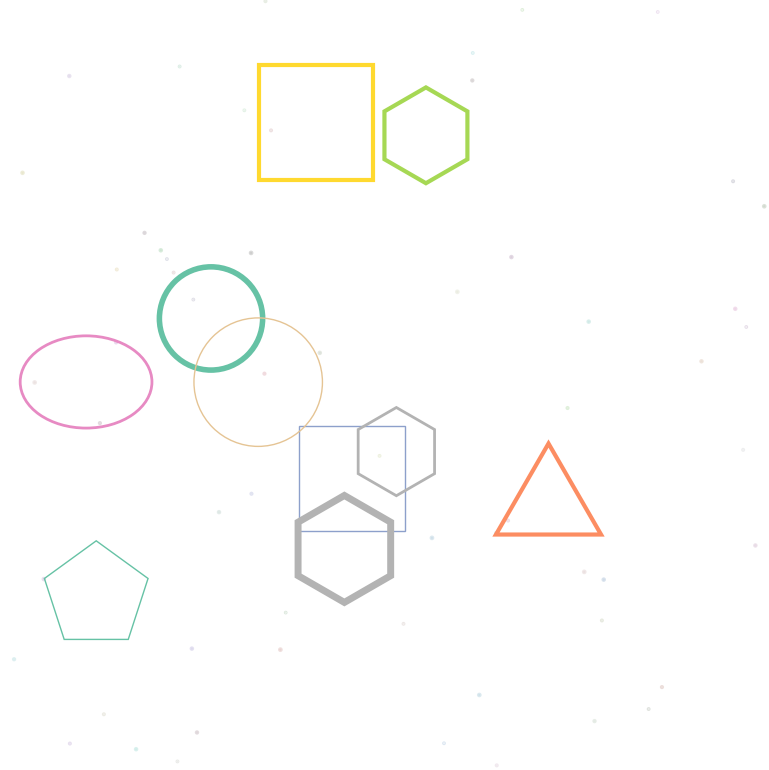[{"shape": "circle", "thickness": 2, "radius": 0.34, "center": [0.274, 0.586]}, {"shape": "pentagon", "thickness": 0.5, "radius": 0.35, "center": [0.125, 0.227]}, {"shape": "triangle", "thickness": 1.5, "radius": 0.39, "center": [0.712, 0.345]}, {"shape": "square", "thickness": 0.5, "radius": 0.34, "center": [0.457, 0.379]}, {"shape": "oval", "thickness": 1, "radius": 0.43, "center": [0.112, 0.504]}, {"shape": "hexagon", "thickness": 1.5, "radius": 0.31, "center": [0.553, 0.824]}, {"shape": "square", "thickness": 1.5, "radius": 0.37, "center": [0.41, 0.841]}, {"shape": "circle", "thickness": 0.5, "radius": 0.42, "center": [0.335, 0.504]}, {"shape": "hexagon", "thickness": 2.5, "radius": 0.35, "center": [0.447, 0.287]}, {"shape": "hexagon", "thickness": 1, "radius": 0.29, "center": [0.515, 0.414]}]